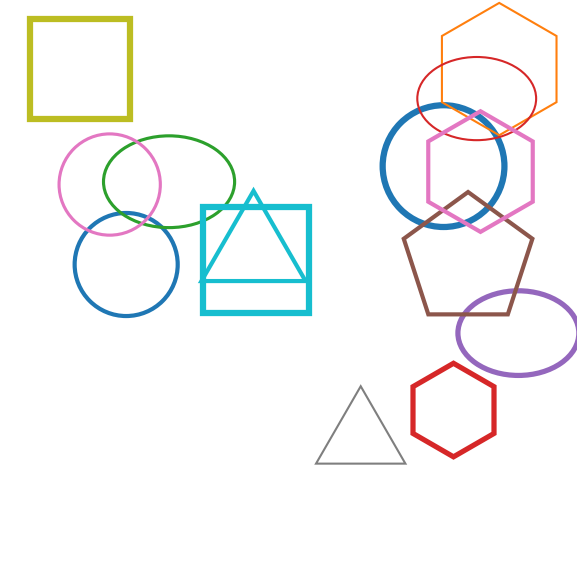[{"shape": "circle", "thickness": 3, "radius": 0.53, "center": [0.768, 0.711]}, {"shape": "circle", "thickness": 2, "radius": 0.45, "center": [0.218, 0.541]}, {"shape": "hexagon", "thickness": 1, "radius": 0.57, "center": [0.864, 0.88]}, {"shape": "oval", "thickness": 1.5, "radius": 0.57, "center": [0.293, 0.684]}, {"shape": "oval", "thickness": 1, "radius": 0.51, "center": [0.825, 0.828]}, {"shape": "hexagon", "thickness": 2.5, "radius": 0.4, "center": [0.785, 0.289]}, {"shape": "oval", "thickness": 2.5, "radius": 0.52, "center": [0.898, 0.422]}, {"shape": "pentagon", "thickness": 2, "radius": 0.59, "center": [0.811, 0.55]}, {"shape": "circle", "thickness": 1.5, "radius": 0.44, "center": [0.19, 0.68]}, {"shape": "hexagon", "thickness": 2, "radius": 0.52, "center": [0.832, 0.702]}, {"shape": "triangle", "thickness": 1, "radius": 0.45, "center": [0.625, 0.241]}, {"shape": "square", "thickness": 3, "radius": 0.43, "center": [0.139, 0.879]}, {"shape": "square", "thickness": 3, "radius": 0.46, "center": [0.443, 0.549]}, {"shape": "triangle", "thickness": 2, "radius": 0.52, "center": [0.439, 0.565]}]